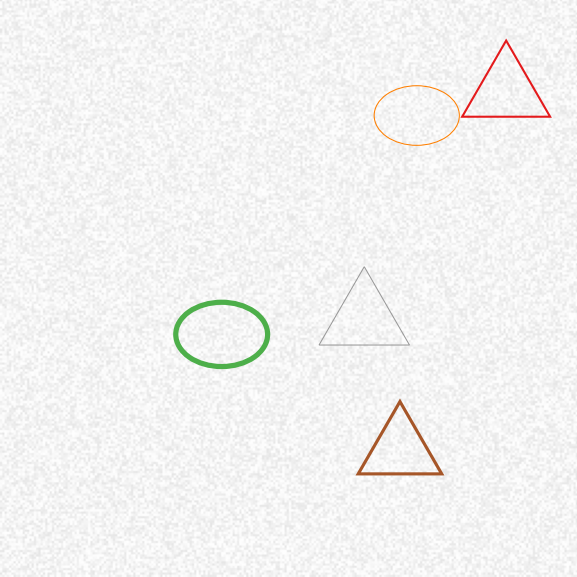[{"shape": "triangle", "thickness": 1, "radius": 0.44, "center": [0.876, 0.841]}, {"shape": "oval", "thickness": 2.5, "radius": 0.4, "center": [0.384, 0.42]}, {"shape": "oval", "thickness": 0.5, "radius": 0.37, "center": [0.722, 0.799]}, {"shape": "triangle", "thickness": 1.5, "radius": 0.42, "center": [0.693, 0.22]}, {"shape": "triangle", "thickness": 0.5, "radius": 0.45, "center": [0.631, 0.447]}]